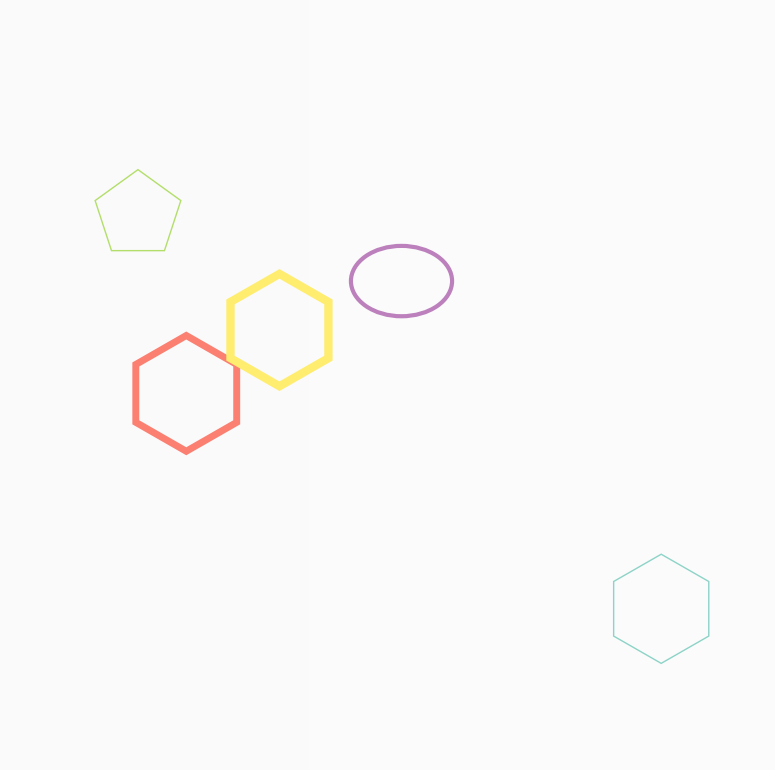[{"shape": "hexagon", "thickness": 0.5, "radius": 0.35, "center": [0.853, 0.209]}, {"shape": "hexagon", "thickness": 2.5, "radius": 0.38, "center": [0.24, 0.489]}, {"shape": "pentagon", "thickness": 0.5, "radius": 0.29, "center": [0.178, 0.722]}, {"shape": "oval", "thickness": 1.5, "radius": 0.33, "center": [0.518, 0.635]}, {"shape": "hexagon", "thickness": 3, "radius": 0.36, "center": [0.361, 0.571]}]